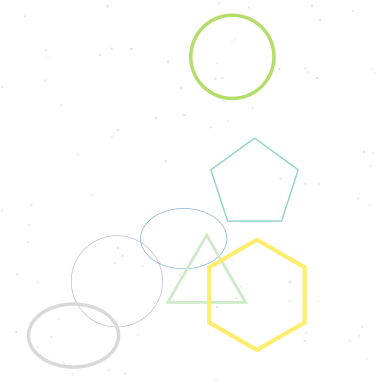[{"shape": "pentagon", "thickness": 1, "radius": 0.6, "center": [0.661, 0.522]}, {"shape": "circle", "thickness": 0.5, "radius": 0.59, "center": [0.304, 0.269]}, {"shape": "oval", "thickness": 0.5, "radius": 0.56, "center": [0.477, 0.38]}, {"shape": "circle", "thickness": 2.5, "radius": 0.54, "center": [0.604, 0.852]}, {"shape": "oval", "thickness": 2.5, "radius": 0.59, "center": [0.191, 0.128]}, {"shape": "triangle", "thickness": 2, "radius": 0.58, "center": [0.537, 0.273]}, {"shape": "hexagon", "thickness": 3, "radius": 0.72, "center": [0.667, 0.234]}]